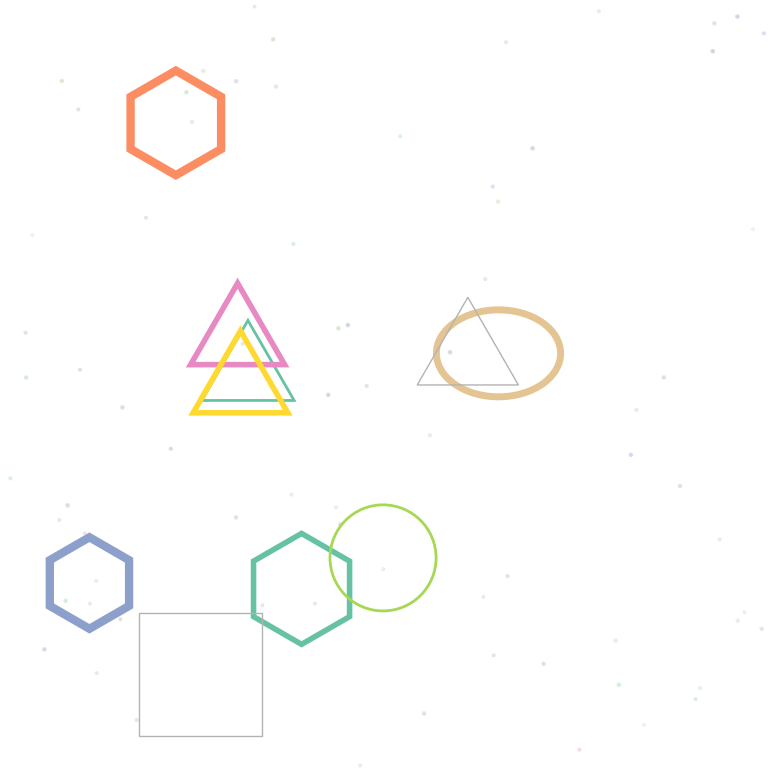[{"shape": "triangle", "thickness": 1, "radius": 0.35, "center": [0.322, 0.515]}, {"shape": "hexagon", "thickness": 2, "radius": 0.36, "center": [0.392, 0.235]}, {"shape": "hexagon", "thickness": 3, "radius": 0.34, "center": [0.228, 0.84]}, {"shape": "hexagon", "thickness": 3, "radius": 0.3, "center": [0.116, 0.243]}, {"shape": "triangle", "thickness": 2, "radius": 0.35, "center": [0.309, 0.562]}, {"shape": "circle", "thickness": 1, "radius": 0.34, "center": [0.497, 0.275]}, {"shape": "triangle", "thickness": 2, "radius": 0.36, "center": [0.312, 0.499]}, {"shape": "oval", "thickness": 2.5, "radius": 0.4, "center": [0.647, 0.541]}, {"shape": "square", "thickness": 0.5, "radius": 0.4, "center": [0.26, 0.123]}, {"shape": "triangle", "thickness": 0.5, "radius": 0.38, "center": [0.608, 0.538]}]